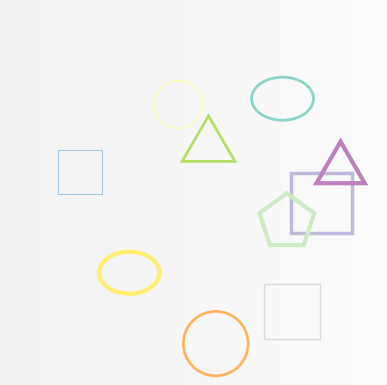[{"shape": "oval", "thickness": 2, "radius": 0.4, "center": [0.729, 0.744]}, {"shape": "circle", "thickness": 1, "radius": 0.31, "center": [0.46, 0.729]}, {"shape": "square", "thickness": 2.5, "radius": 0.39, "center": [0.83, 0.473]}, {"shape": "square", "thickness": 0.5, "radius": 0.29, "center": [0.207, 0.554]}, {"shape": "circle", "thickness": 2, "radius": 0.42, "center": [0.557, 0.108]}, {"shape": "triangle", "thickness": 2, "radius": 0.39, "center": [0.538, 0.62]}, {"shape": "square", "thickness": 1, "radius": 0.36, "center": [0.753, 0.191]}, {"shape": "triangle", "thickness": 3, "radius": 0.36, "center": [0.879, 0.56]}, {"shape": "pentagon", "thickness": 3, "radius": 0.37, "center": [0.74, 0.423]}, {"shape": "oval", "thickness": 3, "radius": 0.39, "center": [0.334, 0.292]}]